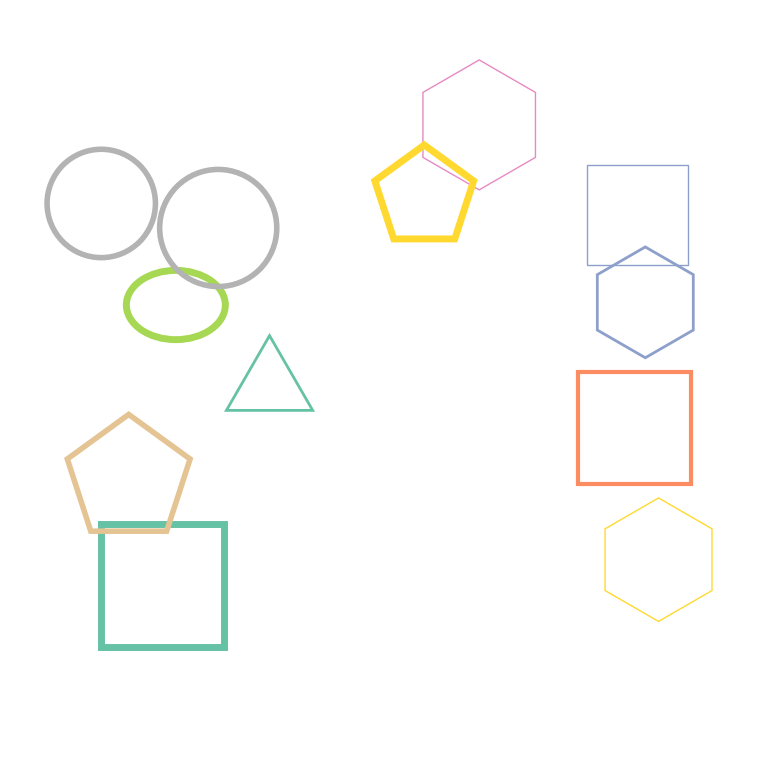[{"shape": "square", "thickness": 2.5, "radius": 0.4, "center": [0.211, 0.24]}, {"shape": "triangle", "thickness": 1, "radius": 0.32, "center": [0.35, 0.499]}, {"shape": "square", "thickness": 1.5, "radius": 0.36, "center": [0.824, 0.444]}, {"shape": "hexagon", "thickness": 1, "radius": 0.36, "center": [0.838, 0.607]}, {"shape": "square", "thickness": 0.5, "radius": 0.33, "center": [0.828, 0.721]}, {"shape": "hexagon", "thickness": 0.5, "radius": 0.42, "center": [0.622, 0.838]}, {"shape": "oval", "thickness": 2.5, "radius": 0.32, "center": [0.228, 0.604]}, {"shape": "pentagon", "thickness": 2.5, "radius": 0.34, "center": [0.551, 0.744]}, {"shape": "hexagon", "thickness": 0.5, "radius": 0.4, "center": [0.855, 0.273]}, {"shape": "pentagon", "thickness": 2, "radius": 0.42, "center": [0.167, 0.378]}, {"shape": "circle", "thickness": 2, "radius": 0.38, "center": [0.283, 0.704]}, {"shape": "circle", "thickness": 2, "radius": 0.35, "center": [0.131, 0.736]}]